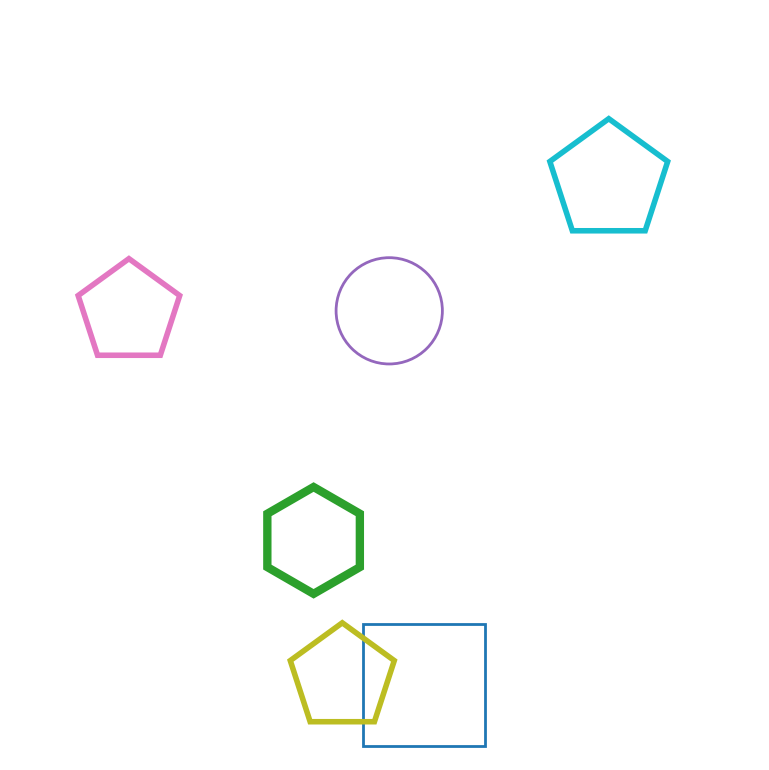[{"shape": "square", "thickness": 1, "radius": 0.39, "center": [0.551, 0.11]}, {"shape": "hexagon", "thickness": 3, "radius": 0.35, "center": [0.407, 0.298]}, {"shape": "circle", "thickness": 1, "radius": 0.35, "center": [0.506, 0.596]}, {"shape": "pentagon", "thickness": 2, "radius": 0.35, "center": [0.167, 0.595]}, {"shape": "pentagon", "thickness": 2, "radius": 0.36, "center": [0.445, 0.12]}, {"shape": "pentagon", "thickness": 2, "radius": 0.4, "center": [0.791, 0.765]}]